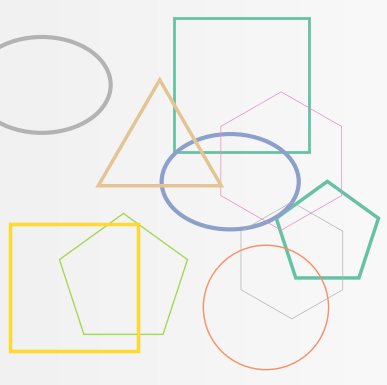[{"shape": "pentagon", "thickness": 2.5, "radius": 0.69, "center": [0.845, 0.39]}, {"shape": "square", "thickness": 2, "radius": 0.87, "center": [0.624, 0.778]}, {"shape": "circle", "thickness": 1, "radius": 0.81, "center": [0.686, 0.201]}, {"shape": "oval", "thickness": 3, "radius": 0.88, "center": [0.594, 0.528]}, {"shape": "hexagon", "thickness": 0.5, "radius": 0.9, "center": [0.726, 0.582]}, {"shape": "pentagon", "thickness": 1, "radius": 0.87, "center": [0.319, 0.272]}, {"shape": "square", "thickness": 2.5, "radius": 0.83, "center": [0.191, 0.254]}, {"shape": "triangle", "thickness": 2.5, "radius": 0.92, "center": [0.412, 0.609]}, {"shape": "oval", "thickness": 3, "radius": 0.89, "center": [0.108, 0.779]}, {"shape": "hexagon", "thickness": 0.5, "radius": 0.76, "center": [0.753, 0.323]}]